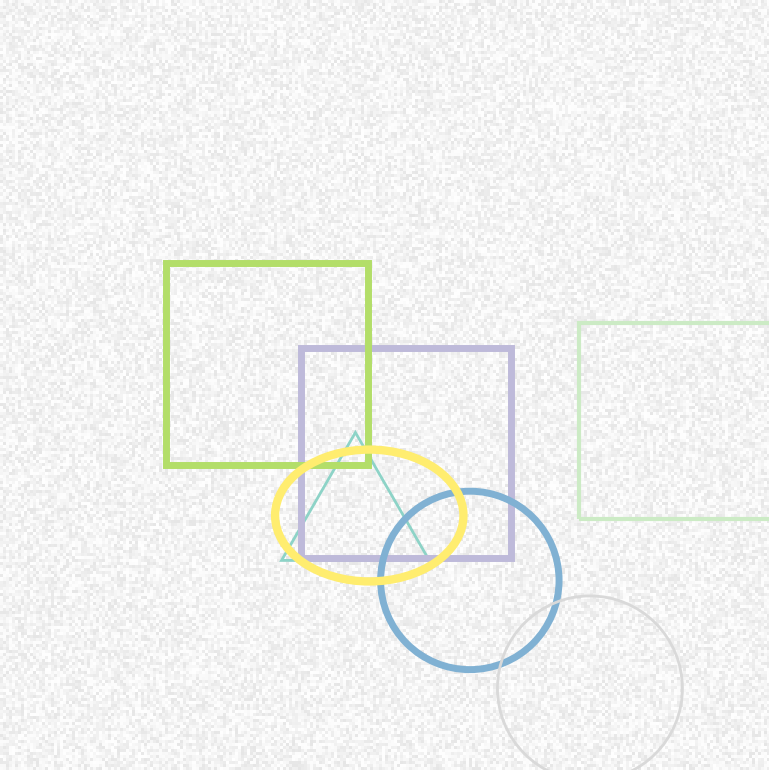[{"shape": "triangle", "thickness": 1, "radius": 0.55, "center": [0.462, 0.328]}, {"shape": "square", "thickness": 2.5, "radius": 0.68, "center": [0.528, 0.412]}, {"shape": "circle", "thickness": 2.5, "radius": 0.58, "center": [0.61, 0.246]}, {"shape": "square", "thickness": 2.5, "radius": 0.65, "center": [0.347, 0.527]}, {"shape": "circle", "thickness": 1, "radius": 0.6, "center": [0.766, 0.106]}, {"shape": "square", "thickness": 1.5, "radius": 0.64, "center": [0.879, 0.453]}, {"shape": "oval", "thickness": 3, "radius": 0.61, "center": [0.48, 0.33]}]